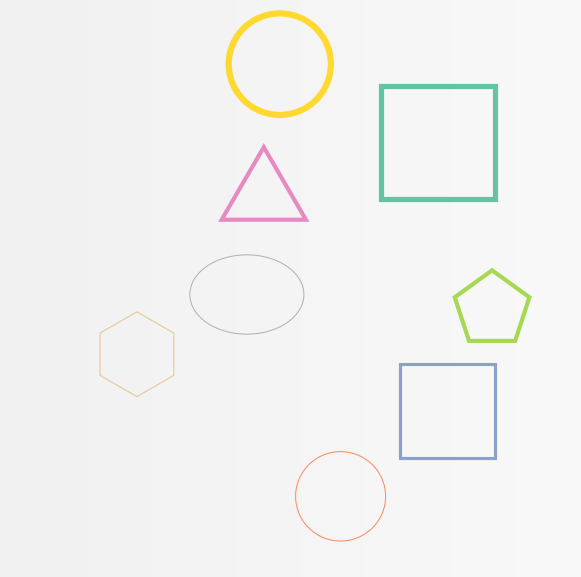[{"shape": "square", "thickness": 2.5, "radius": 0.49, "center": [0.753, 0.753]}, {"shape": "circle", "thickness": 0.5, "radius": 0.39, "center": [0.586, 0.14]}, {"shape": "square", "thickness": 1.5, "radius": 0.41, "center": [0.77, 0.287]}, {"shape": "triangle", "thickness": 2, "radius": 0.42, "center": [0.454, 0.661]}, {"shape": "pentagon", "thickness": 2, "radius": 0.34, "center": [0.847, 0.464]}, {"shape": "circle", "thickness": 3, "radius": 0.44, "center": [0.481, 0.888]}, {"shape": "hexagon", "thickness": 0.5, "radius": 0.37, "center": [0.236, 0.386]}, {"shape": "oval", "thickness": 0.5, "radius": 0.49, "center": [0.425, 0.489]}]